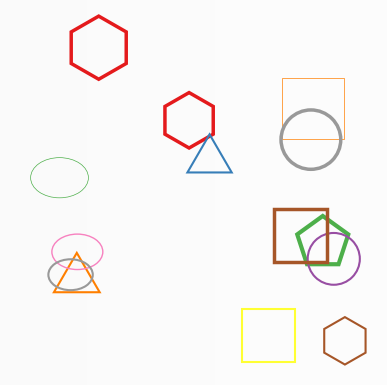[{"shape": "hexagon", "thickness": 2.5, "radius": 0.41, "center": [0.255, 0.876]}, {"shape": "hexagon", "thickness": 2.5, "radius": 0.36, "center": [0.488, 0.688]}, {"shape": "triangle", "thickness": 1.5, "radius": 0.33, "center": [0.541, 0.585]}, {"shape": "oval", "thickness": 0.5, "radius": 0.37, "center": [0.154, 0.538]}, {"shape": "pentagon", "thickness": 3, "radius": 0.35, "center": [0.833, 0.37]}, {"shape": "circle", "thickness": 1.5, "radius": 0.34, "center": [0.861, 0.328]}, {"shape": "square", "thickness": 0.5, "radius": 0.4, "center": [0.807, 0.719]}, {"shape": "triangle", "thickness": 1.5, "radius": 0.34, "center": [0.198, 0.275]}, {"shape": "square", "thickness": 1.5, "radius": 0.34, "center": [0.692, 0.128]}, {"shape": "hexagon", "thickness": 1.5, "radius": 0.31, "center": [0.89, 0.115]}, {"shape": "square", "thickness": 2.5, "radius": 0.34, "center": [0.775, 0.387]}, {"shape": "oval", "thickness": 1, "radius": 0.33, "center": [0.2, 0.346]}, {"shape": "circle", "thickness": 2.5, "radius": 0.39, "center": [0.802, 0.637]}, {"shape": "oval", "thickness": 1.5, "radius": 0.29, "center": [0.182, 0.286]}]